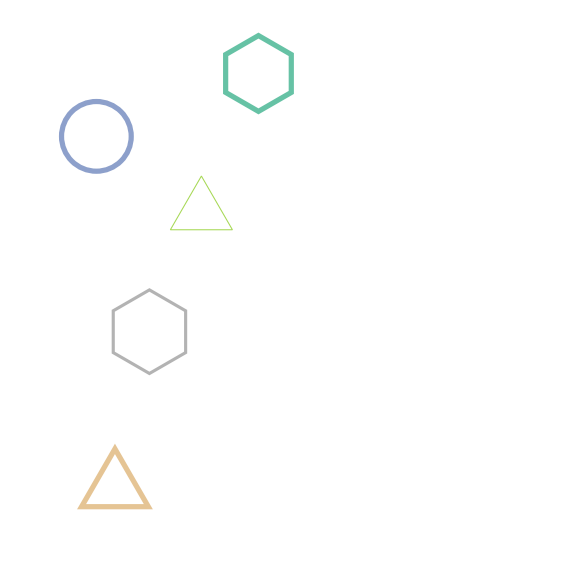[{"shape": "hexagon", "thickness": 2.5, "radius": 0.33, "center": [0.448, 0.872]}, {"shape": "circle", "thickness": 2.5, "radius": 0.3, "center": [0.167, 0.763]}, {"shape": "triangle", "thickness": 0.5, "radius": 0.31, "center": [0.349, 0.632]}, {"shape": "triangle", "thickness": 2.5, "radius": 0.33, "center": [0.199, 0.155]}, {"shape": "hexagon", "thickness": 1.5, "radius": 0.36, "center": [0.259, 0.425]}]